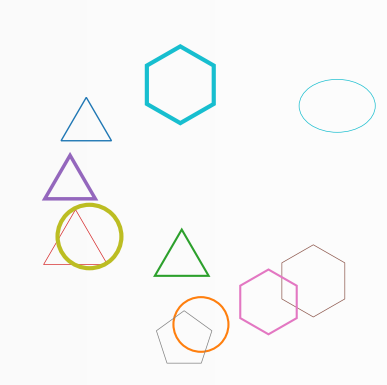[{"shape": "triangle", "thickness": 1, "radius": 0.38, "center": [0.223, 0.672]}, {"shape": "circle", "thickness": 1.5, "radius": 0.35, "center": [0.519, 0.157]}, {"shape": "triangle", "thickness": 1.5, "radius": 0.4, "center": [0.469, 0.324]}, {"shape": "triangle", "thickness": 0.5, "radius": 0.48, "center": [0.195, 0.36]}, {"shape": "triangle", "thickness": 2.5, "radius": 0.38, "center": [0.181, 0.521]}, {"shape": "hexagon", "thickness": 0.5, "radius": 0.47, "center": [0.809, 0.27]}, {"shape": "hexagon", "thickness": 1.5, "radius": 0.42, "center": [0.693, 0.216]}, {"shape": "pentagon", "thickness": 0.5, "radius": 0.38, "center": [0.475, 0.118]}, {"shape": "circle", "thickness": 3, "radius": 0.41, "center": [0.231, 0.386]}, {"shape": "oval", "thickness": 0.5, "radius": 0.49, "center": [0.87, 0.725]}, {"shape": "hexagon", "thickness": 3, "radius": 0.5, "center": [0.465, 0.78]}]